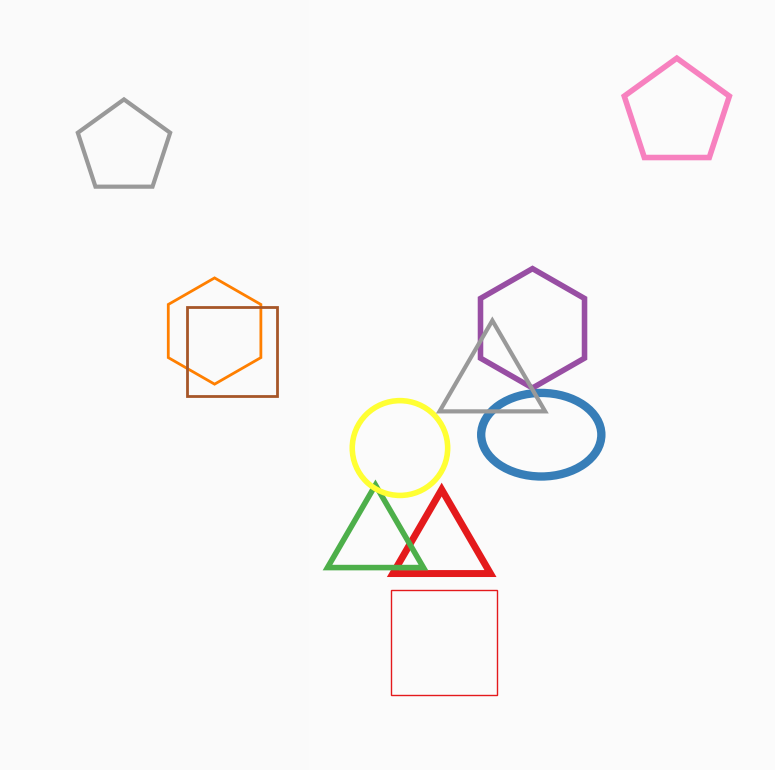[{"shape": "triangle", "thickness": 2.5, "radius": 0.36, "center": [0.57, 0.291]}, {"shape": "square", "thickness": 0.5, "radius": 0.34, "center": [0.573, 0.165]}, {"shape": "oval", "thickness": 3, "radius": 0.39, "center": [0.698, 0.435]}, {"shape": "triangle", "thickness": 2, "radius": 0.36, "center": [0.484, 0.299]}, {"shape": "hexagon", "thickness": 2, "radius": 0.39, "center": [0.687, 0.574]}, {"shape": "hexagon", "thickness": 1, "radius": 0.34, "center": [0.277, 0.57]}, {"shape": "circle", "thickness": 2, "radius": 0.31, "center": [0.516, 0.418]}, {"shape": "square", "thickness": 1, "radius": 0.29, "center": [0.299, 0.543]}, {"shape": "pentagon", "thickness": 2, "radius": 0.36, "center": [0.873, 0.853]}, {"shape": "triangle", "thickness": 1.5, "radius": 0.39, "center": [0.635, 0.505]}, {"shape": "pentagon", "thickness": 1.5, "radius": 0.31, "center": [0.16, 0.808]}]